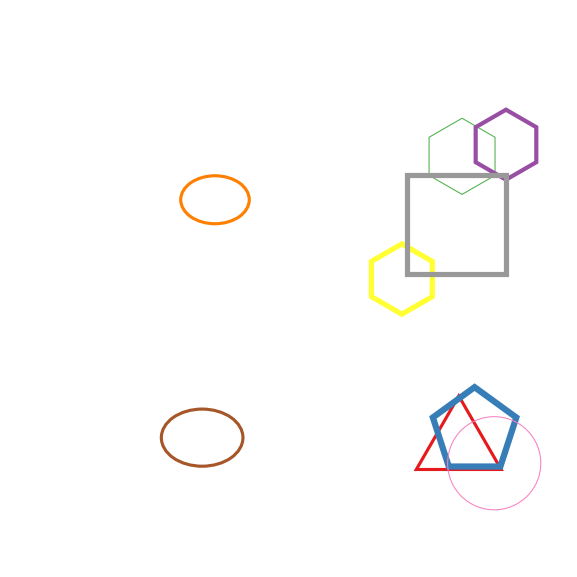[{"shape": "triangle", "thickness": 1.5, "radius": 0.42, "center": [0.794, 0.229]}, {"shape": "pentagon", "thickness": 3, "radius": 0.38, "center": [0.822, 0.253]}, {"shape": "hexagon", "thickness": 0.5, "radius": 0.33, "center": [0.8, 0.728]}, {"shape": "hexagon", "thickness": 2, "radius": 0.3, "center": [0.876, 0.749]}, {"shape": "oval", "thickness": 1.5, "radius": 0.3, "center": [0.372, 0.653]}, {"shape": "hexagon", "thickness": 2.5, "radius": 0.3, "center": [0.696, 0.516]}, {"shape": "oval", "thickness": 1.5, "radius": 0.35, "center": [0.35, 0.241]}, {"shape": "circle", "thickness": 0.5, "radius": 0.4, "center": [0.856, 0.197]}, {"shape": "square", "thickness": 2.5, "radius": 0.43, "center": [0.791, 0.611]}]